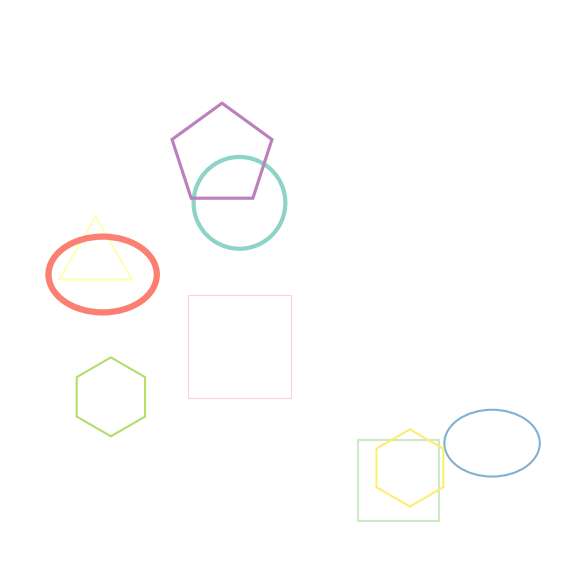[{"shape": "circle", "thickness": 2, "radius": 0.4, "center": [0.415, 0.648]}, {"shape": "triangle", "thickness": 1, "radius": 0.36, "center": [0.165, 0.552]}, {"shape": "oval", "thickness": 3, "radius": 0.47, "center": [0.178, 0.524]}, {"shape": "oval", "thickness": 1, "radius": 0.41, "center": [0.852, 0.232]}, {"shape": "hexagon", "thickness": 1, "radius": 0.34, "center": [0.192, 0.312]}, {"shape": "square", "thickness": 0.5, "radius": 0.45, "center": [0.414, 0.4]}, {"shape": "pentagon", "thickness": 1.5, "radius": 0.45, "center": [0.384, 0.729]}, {"shape": "square", "thickness": 1, "radius": 0.35, "center": [0.69, 0.166]}, {"shape": "hexagon", "thickness": 1, "radius": 0.33, "center": [0.71, 0.189]}]